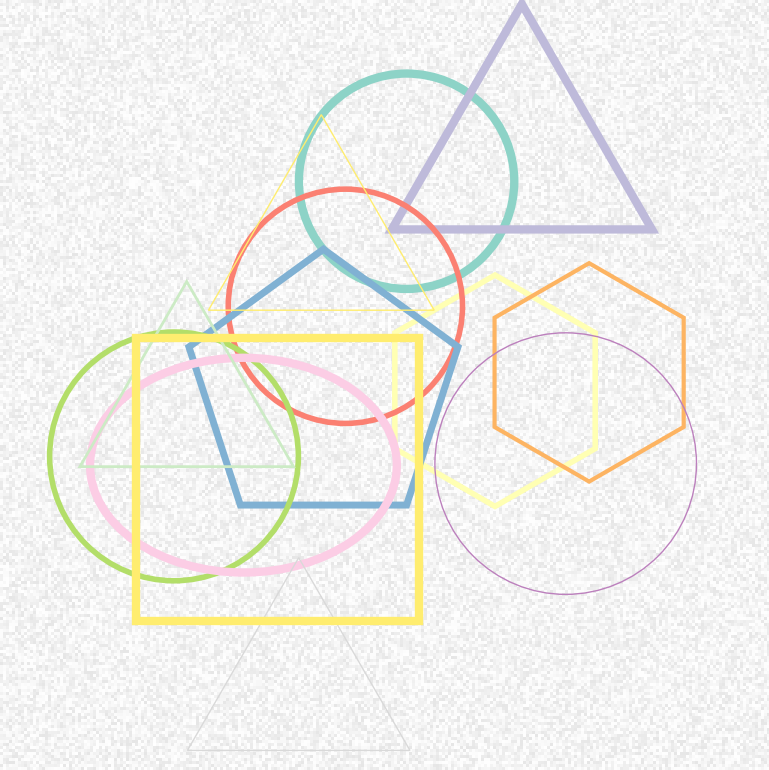[{"shape": "circle", "thickness": 3, "radius": 0.7, "center": [0.528, 0.765]}, {"shape": "hexagon", "thickness": 2, "radius": 0.75, "center": [0.643, 0.493]}, {"shape": "triangle", "thickness": 3, "radius": 0.98, "center": [0.678, 0.8]}, {"shape": "circle", "thickness": 2, "radius": 0.76, "center": [0.449, 0.602]}, {"shape": "pentagon", "thickness": 2.5, "radius": 0.92, "center": [0.42, 0.493]}, {"shape": "hexagon", "thickness": 1.5, "radius": 0.71, "center": [0.765, 0.516]}, {"shape": "circle", "thickness": 2, "radius": 0.81, "center": [0.226, 0.407]}, {"shape": "oval", "thickness": 3, "radius": 1.0, "center": [0.316, 0.396]}, {"shape": "triangle", "thickness": 0.5, "radius": 0.83, "center": [0.388, 0.109]}, {"shape": "circle", "thickness": 0.5, "radius": 0.85, "center": [0.735, 0.398]}, {"shape": "triangle", "thickness": 1, "radius": 0.8, "center": [0.243, 0.474]}, {"shape": "square", "thickness": 3, "radius": 0.92, "center": [0.361, 0.377]}, {"shape": "triangle", "thickness": 0.5, "radius": 0.85, "center": [0.417, 0.682]}]